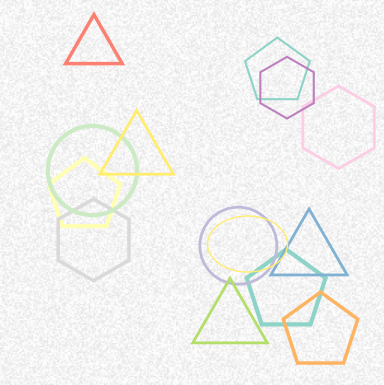[{"shape": "pentagon", "thickness": 3, "radius": 0.54, "center": [0.743, 0.245]}, {"shape": "pentagon", "thickness": 1.5, "radius": 0.44, "center": [0.721, 0.814]}, {"shape": "pentagon", "thickness": 3, "radius": 0.49, "center": [0.219, 0.492]}, {"shape": "circle", "thickness": 2, "radius": 0.5, "center": [0.619, 0.362]}, {"shape": "triangle", "thickness": 2.5, "radius": 0.42, "center": [0.244, 0.877]}, {"shape": "triangle", "thickness": 2, "radius": 0.57, "center": [0.803, 0.343]}, {"shape": "pentagon", "thickness": 2.5, "radius": 0.51, "center": [0.833, 0.139]}, {"shape": "triangle", "thickness": 2, "radius": 0.56, "center": [0.598, 0.165]}, {"shape": "hexagon", "thickness": 2, "radius": 0.54, "center": [0.879, 0.669]}, {"shape": "hexagon", "thickness": 2.5, "radius": 0.53, "center": [0.243, 0.377]}, {"shape": "hexagon", "thickness": 1.5, "radius": 0.4, "center": [0.746, 0.772]}, {"shape": "circle", "thickness": 3, "radius": 0.58, "center": [0.24, 0.557]}, {"shape": "triangle", "thickness": 2, "radius": 0.55, "center": [0.355, 0.603]}, {"shape": "oval", "thickness": 1, "radius": 0.52, "center": [0.643, 0.366]}]